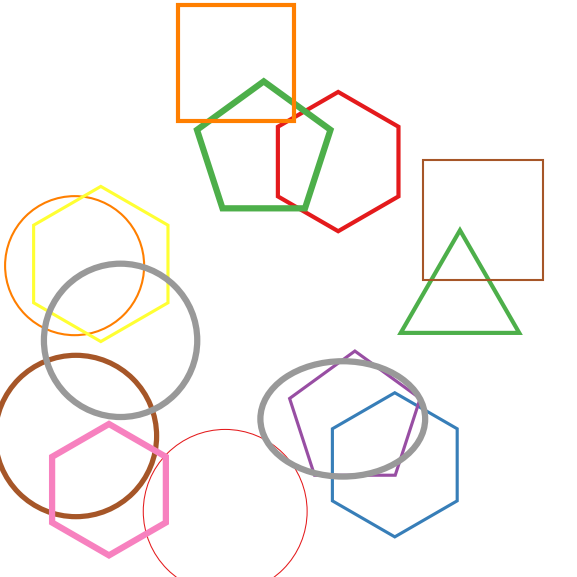[{"shape": "hexagon", "thickness": 2, "radius": 0.6, "center": [0.586, 0.719]}, {"shape": "circle", "thickness": 0.5, "radius": 0.71, "center": [0.39, 0.114]}, {"shape": "hexagon", "thickness": 1.5, "radius": 0.62, "center": [0.684, 0.194]}, {"shape": "pentagon", "thickness": 3, "radius": 0.61, "center": [0.457, 0.737]}, {"shape": "triangle", "thickness": 2, "radius": 0.59, "center": [0.797, 0.482]}, {"shape": "pentagon", "thickness": 1.5, "radius": 0.59, "center": [0.615, 0.272]}, {"shape": "circle", "thickness": 1, "radius": 0.6, "center": [0.129, 0.539]}, {"shape": "square", "thickness": 2, "radius": 0.5, "center": [0.409, 0.889]}, {"shape": "hexagon", "thickness": 1.5, "radius": 0.67, "center": [0.175, 0.542]}, {"shape": "square", "thickness": 1, "radius": 0.52, "center": [0.837, 0.618]}, {"shape": "circle", "thickness": 2.5, "radius": 0.7, "center": [0.131, 0.244]}, {"shape": "hexagon", "thickness": 3, "radius": 0.57, "center": [0.189, 0.151]}, {"shape": "oval", "thickness": 3, "radius": 0.71, "center": [0.594, 0.274]}, {"shape": "circle", "thickness": 3, "radius": 0.66, "center": [0.209, 0.41]}]